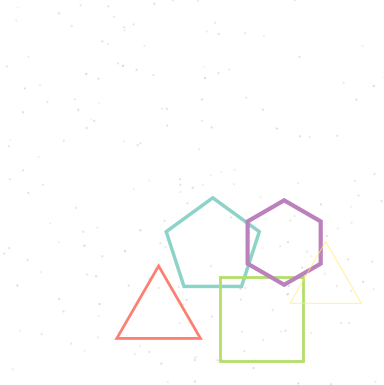[{"shape": "pentagon", "thickness": 2.5, "radius": 0.64, "center": [0.553, 0.359]}, {"shape": "triangle", "thickness": 2, "radius": 0.63, "center": [0.412, 0.184]}, {"shape": "square", "thickness": 2, "radius": 0.54, "center": [0.679, 0.172]}, {"shape": "hexagon", "thickness": 3, "radius": 0.55, "center": [0.738, 0.37]}, {"shape": "triangle", "thickness": 0.5, "radius": 0.53, "center": [0.846, 0.266]}]